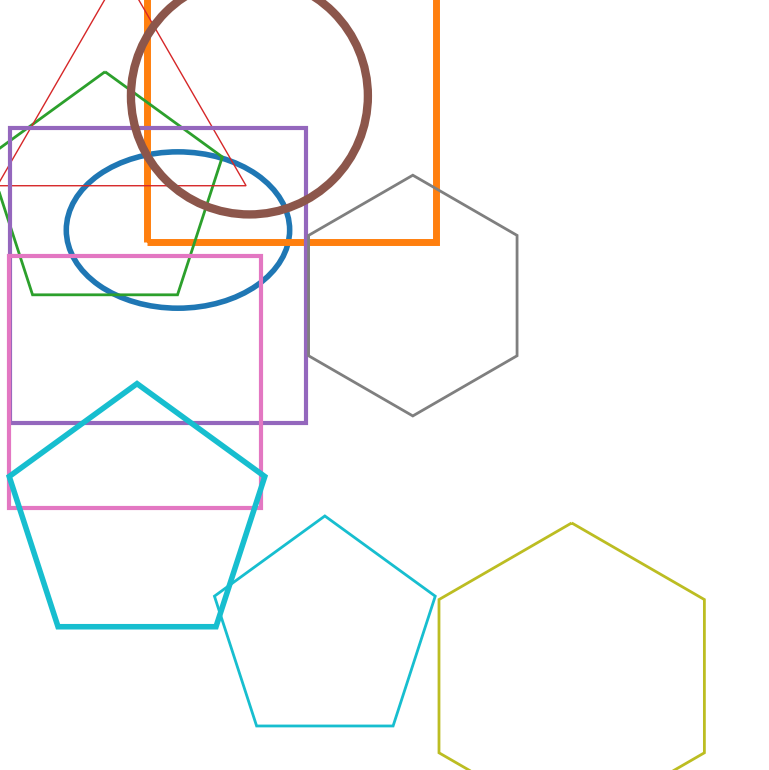[{"shape": "oval", "thickness": 2, "radius": 0.73, "center": [0.231, 0.701]}, {"shape": "square", "thickness": 2.5, "radius": 0.94, "center": [0.378, 0.874]}, {"shape": "pentagon", "thickness": 1, "radius": 0.8, "center": [0.136, 0.747]}, {"shape": "triangle", "thickness": 0.5, "radius": 0.93, "center": [0.158, 0.852]}, {"shape": "square", "thickness": 1.5, "radius": 0.96, "center": [0.205, 0.642]}, {"shape": "circle", "thickness": 3, "radius": 0.77, "center": [0.324, 0.875]}, {"shape": "square", "thickness": 1.5, "radius": 0.82, "center": [0.175, 0.504]}, {"shape": "hexagon", "thickness": 1, "radius": 0.78, "center": [0.536, 0.616]}, {"shape": "hexagon", "thickness": 1, "radius": 0.99, "center": [0.742, 0.122]}, {"shape": "pentagon", "thickness": 2, "radius": 0.87, "center": [0.178, 0.327]}, {"shape": "pentagon", "thickness": 1, "radius": 0.75, "center": [0.422, 0.179]}]